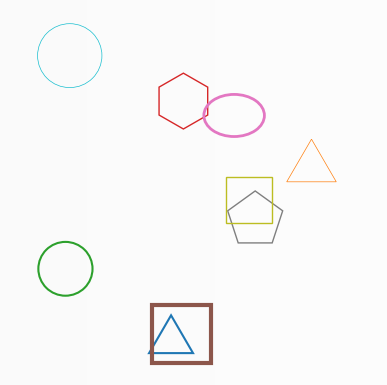[{"shape": "triangle", "thickness": 1.5, "radius": 0.33, "center": [0.441, 0.116]}, {"shape": "triangle", "thickness": 0.5, "radius": 0.37, "center": [0.804, 0.565]}, {"shape": "circle", "thickness": 1.5, "radius": 0.35, "center": [0.169, 0.302]}, {"shape": "hexagon", "thickness": 1, "radius": 0.36, "center": [0.473, 0.737]}, {"shape": "square", "thickness": 3, "radius": 0.38, "center": [0.468, 0.132]}, {"shape": "oval", "thickness": 2, "radius": 0.39, "center": [0.604, 0.7]}, {"shape": "pentagon", "thickness": 1, "radius": 0.37, "center": [0.659, 0.429]}, {"shape": "square", "thickness": 1, "radius": 0.3, "center": [0.643, 0.481]}, {"shape": "circle", "thickness": 0.5, "radius": 0.42, "center": [0.18, 0.855]}]